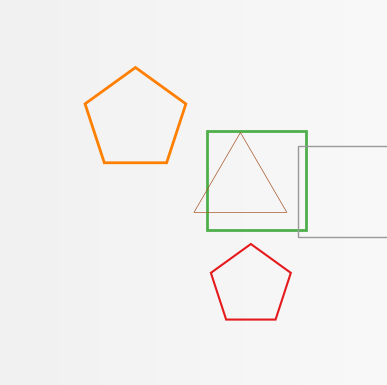[{"shape": "pentagon", "thickness": 1.5, "radius": 0.54, "center": [0.647, 0.258]}, {"shape": "square", "thickness": 2, "radius": 0.64, "center": [0.662, 0.531]}, {"shape": "pentagon", "thickness": 2, "radius": 0.68, "center": [0.35, 0.688]}, {"shape": "triangle", "thickness": 0.5, "radius": 0.69, "center": [0.62, 0.517]}, {"shape": "square", "thickness": 1, "radius": 0.6, "center": [0.887, 0.503]}]